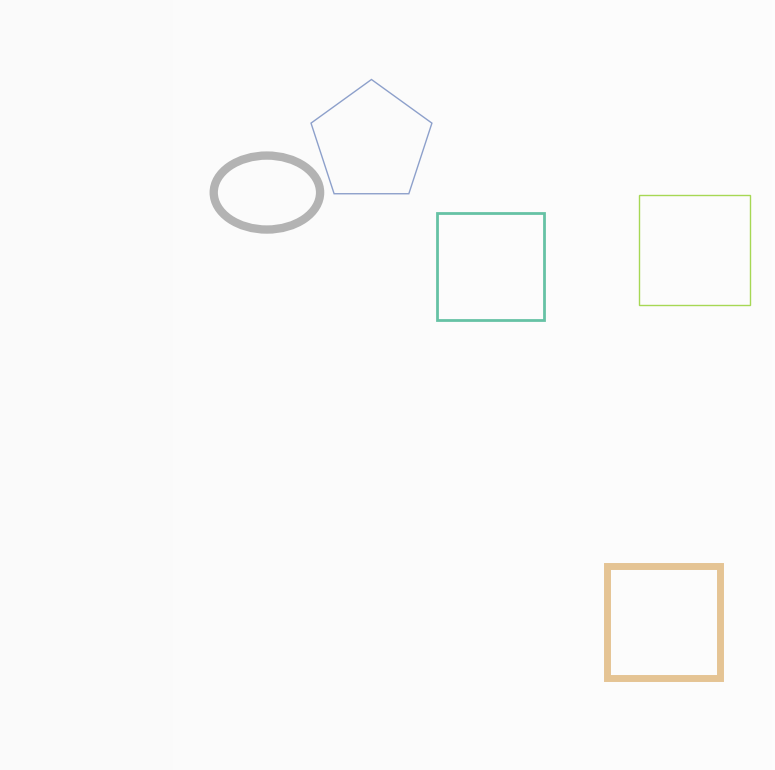[{"shape": "square", "thickness": 1, "radius": 0.35, "center": [0.633, 0.654]}, {"shape": "pentagon", "thickness": 0.5, "radius": 0.41, "center": [0.479, 0.815]}, {"shape": "square", "thickness": 0.5, "radius": 0.36, "center": [0.896, 0.675]}, {"shape": "square", "thickness": 2.5, "radius": 0.36, "center": [0.856, 0.192]}, {"shape": "oval", "thickness": 3, "radius": 0.34, "center": [0.344, 0.75]}]